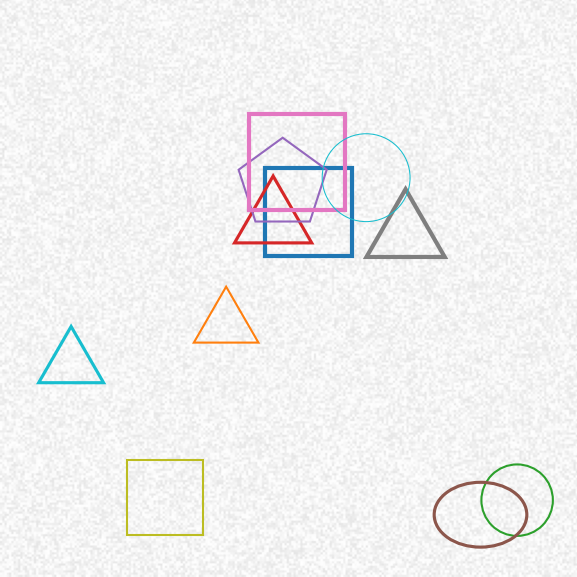[{"shape": "square", "thickness": 2, "radius": 0.38, "center": [0.534, 0.632]}, {"shape": "triangle", "thickness": 1, "radius": 0.32, "center": [0.392, 0.438]}, {"shape": "circle", "thickness": 1, "radius": 0.31, "center": [0.895, 0.133]}, {"shape": "triangle", "thickness": 1.5, "radius": 0.39, "center": [0.473, 0.617]}, {"shape": "pentagon", "thickness": 1, "radius": 0.4, "center": [0.489, 0.68]}, {"shape": "oval", "thickness": 1.5, "radius": 0.4, "center": [0.832, 0.108]}, {"shape": "square", "thickness": 2, "radius": 0.41, "center": [0.514, 0.718]}, {"shape": "triangle", "thickness": 2, "radius": 0.39, "center": [0.702, 0.593]}, {"shape": "square", "thickness": 1, "radius": 0.33, "center": [0.286, 0.138]}, {"shape": "circle", "thickness": 0.5, "radius": 0.38, "center": [0.634, 0.691]}, {"shape": "triangle", "thickness": 1.5, "radius": 0.32, "center": [0.123, 0.369]}]